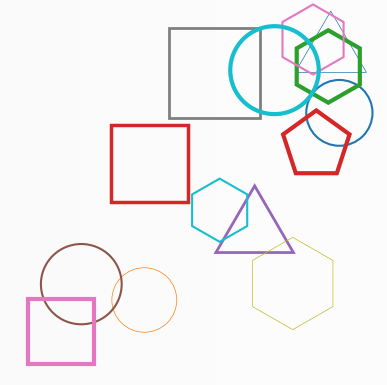[{"shape": "triangle", "thickness": 0.5, "radius": 0.53, "center": [0.854, 0.865]}, {"shape": "circle", "thickness": 1.5, "radius": 0.43, "center": [0.876, 0.707]}, {"shape": "circle", "thickness": 0.5, "radius": 0.42, "center": [0.372, 0.221]}, {"shape": "hexagon", "thickness": 3, "radius": 0.47, "center": [0.847, 0.827]}, {"shape": "pentagon", "thickness": 3, "radius": 0.45, "center": [0.816, 0.623]}, {"shape": "square", "thickness": 2.5, "radius": 0.5, "center": [0.386, 0.575]}, {"shape": "triangle", "thickness": 2, "radius": 0.58, "center": [0.657, 0.402]}, {"shape": "circle", "thickness": 1.5, "radius": 0.52, "center": [0.21, 0.262]}, {"shape": "hexagon", "thickness": 1.5, "radius": 0.46, "center": [0.808, 0.897]}, {"shape": "square", "thickness": 3, "radius": 0.42, "center": [0.158, 0.139]}, {"shape": "square", "thickness": 2, "radius": 0.59, "center": [0.554, 0.811]}, {"shape": "hexagon", "thickness": 0.5, "radius": 0.6, "center": [0.755, 0.264]}, {"shape": "hexagon", "thickness": 1.5, "radius": 0.41, "center": [0.567, 0.454]}, {"shape": "circle", "thickness": 3, "radius": 0.57, "center": [0.708, 0.818]}]